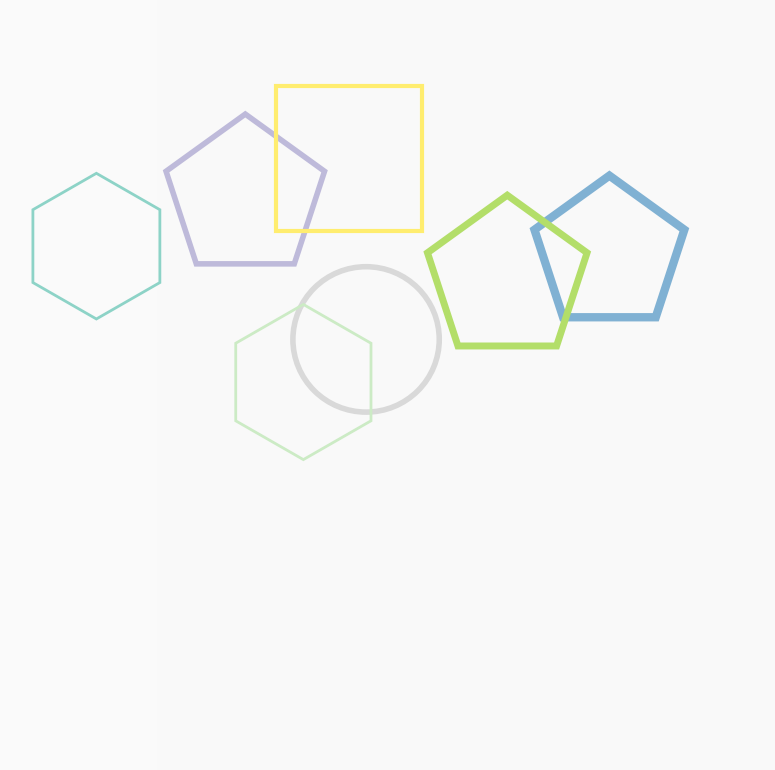[{"shape": "hexagon", "thickness": 1, "radius": 0.47, "center": [0.124, 0.68]}, {"shape": "pentagon", "thickness": 2, "radius": 0.54, "center": [0.317, 0.744]}, {"shape": "pentagon", "thickness": 3, "radius": 0.51, "center": [0.786, 0.67]}, {"shape": "pentagon", "thickness": 2.5, "radius": 0.54, "center": [0.655, 0.638]}, {"shape": "circle", "thickness": 2, "radius": 0.47, "center": [0.472, 0.559]}, {"shape": "hexagon", "thickness": 1, "radius": 0.5, "center": [0.391, 0.504]}, {"shape": "square", "thickness": 1.5, "radius": 0.47, "center": [0.45, 0.794]}]